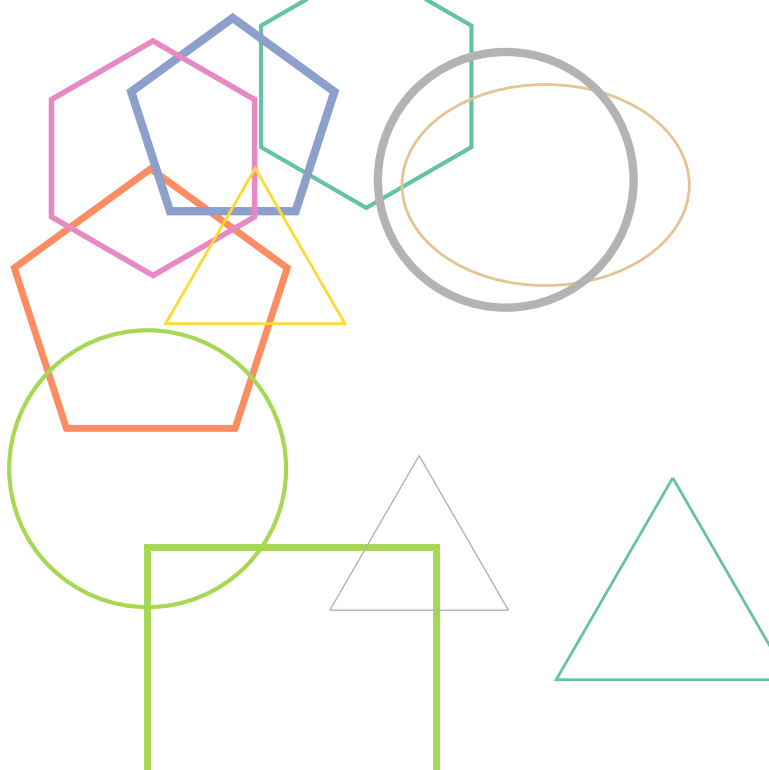[{"shape": "triangle", "thickness": 1, "radius": 0.87, "center": [0.874, 0.205]}, {"shape": "hexagon", "thickness": 1.5, "radius": 0.79, "center": [0.476, 0.888]}, {"shape": "pentagon", "thickness": 2.5, "radius": 0.93, "center": [0.196, 0.594]}, {"shape": "pentagon", "thickness": 3, "radius": 0.69, "center": [0.302, 0.838]}, {"shape": "hexagon", "thickness": 2, "radius": 0.76, "center": [0.199, 0.795]}, {"shape": "circle", "thickness": 1.5, "radius": 0.9, "center": [0.192, 0.391]}, {"shape": "square", "thickness": 2.5, "radius": 0.94, "center": [0.379, 0.102]}, {"shape": "triangle", "thickness": 1, "radius": 0.67, "center": [0.331, 0.647]}, {"shape": "oval", "thickness": 1, "radius": 0.93, "center": [0.709, 0.76]}, {"shape": "circle", "thickness": 3, "radius": 0.83, "center": [0.657, 0.766]}, {"shape": "triangle", "thickness": 0.5, "radius": 0.67, "center": [0.544, 0.274]}]